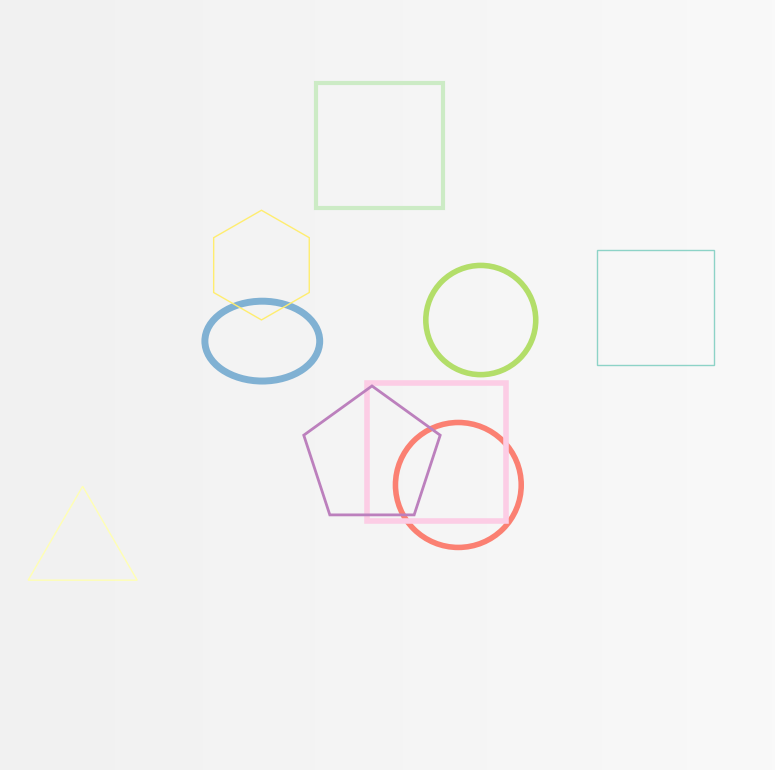[{"shape": "square", "thickness": 0.5, "radius": 0.38, "center": [0.846, 0.601]}, {"shape": "triangle", "thickness": 0.5, "radius": 0.41, "center": [0.107, 0.287]}, {"shape": "circle", "thickness": 2, "radius": 0.41, "center": [0.591, 0.37]}, {"shape": "oval", "thickness": 2.5, "radius": 0.37, "center": [0.338, 0.557]}, {"shape": "circle", "thickness": 2, "radius": 0.35, "center": [0.62, 0.584]}, {"shape": "square", "thickness": 2, "radius": 0.45, "center": [0.563, 0.413]}, {"shape": "pentagon", "thickness": 1, "radius": 0.46, "center": [0.48, 0.406]}, {"shape": "square", "thickness": 1.5, "radius": 0.41, "center": [0.49, 0.811]}, {"shape": "hexagon", "thickness": 0.5, "radius": 0.36, "center": [0.337, 0.656]}]